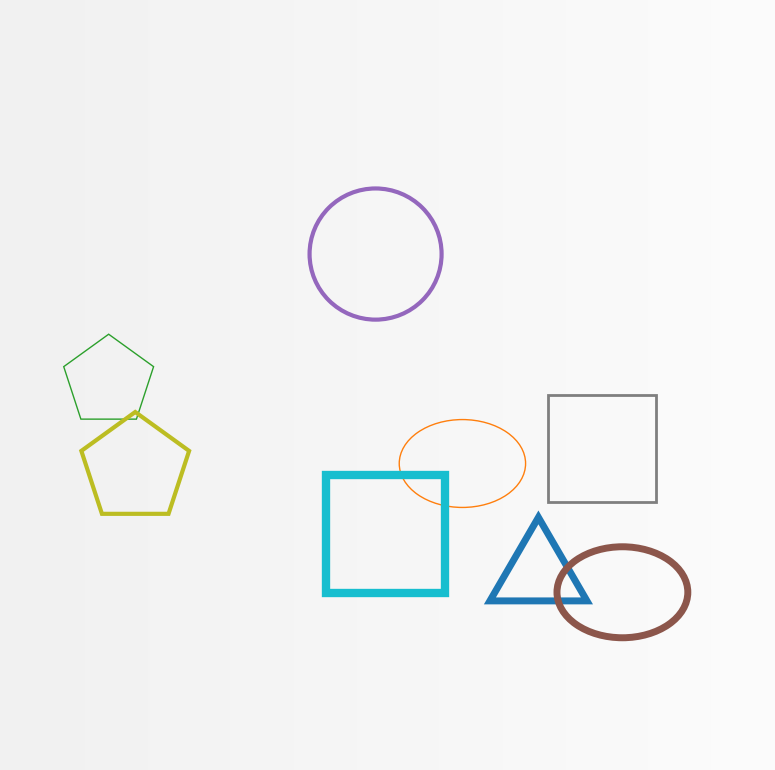[{"shape": "triangle", "thickness": 2.5, "radius": 0.36, "center": [0.695, 0.256]}, {"shape": "oval", "thickness": 0.5, "radius": 0.41, "center": [0.597, 0.398]}, {"shape": "pentagon", "thickness": 0.5, "radius": 0.3, "center": [0.14, 0.505]}, {"shape": "circle", "thickness": 1.5, "radius": 0.43, "center": [0.485, 0.67]}, {"shape": "oval", "thickness": 2.5, "radius": 0.42, "center": [0.803, 0.231]}, {"shape": "square", "thickness": 1, "radius": 0.35, "center": [0.777, 0.418]}, {"shape": "pentagon", "thickness": 1.5, "radius": 0.37, "center": [0.174, 0.392]}, {"shape": "square", "thickness": 3, "radius": 0.39, "center": [0.498, 0.307]}]